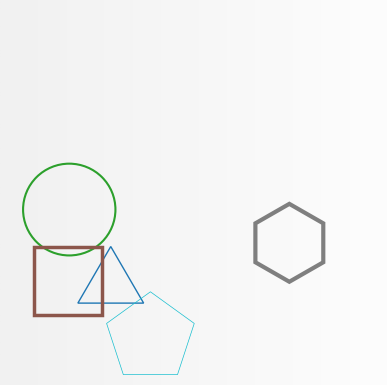[{"shape": "triangle", "thickness": 1, "radius": 0.49, "center": [0.286, 0.262]}, {"shape": "circle", "thickness": 1.5, "radius": 0.6, "center": [0.179, 0.456]}, {"shape": "square", "thickness": 2.5, "radius": 0.44, "center": [0.176, 0.27]}, {"shape": "hexagon", "thickness": 3, "radius": 0.51, "center": [0.747, 0.369]}, {"shape": "pentagon", "thickness": 0.5, "radius": 0.59, "center": [0.388, 0.123]}]